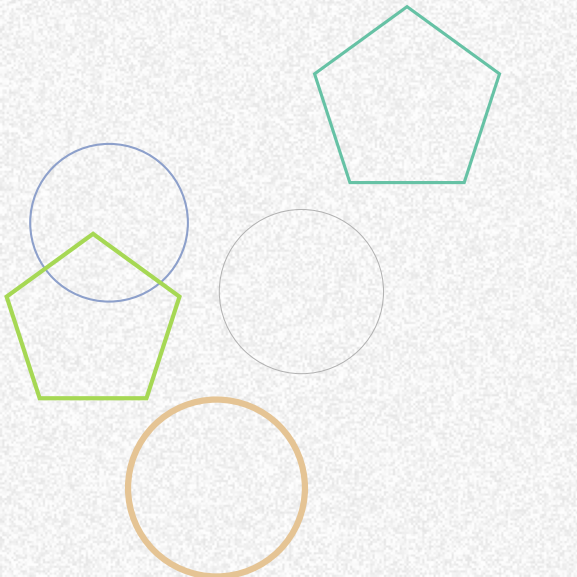[{"shape": "pentagon", "thickness": 1.5, "radius": 0.84, "center": [0.705, 0.819]}, {"shape": "circle", "thickness": 1, "radius": 0.68, "center": [0.189, 0.613]}, {"shape": "pentagon", "thickness": 2, "radius": 0.79, "center": [0.161, 0.437]}, {"shape": "circle", "thickness": 3, "radius": 0.77, "center": [0.375, 0.154]}, {"shape": "circle", "thickness": 0.5, "radius": 0.71, "center": [0.522, 0.494]}]